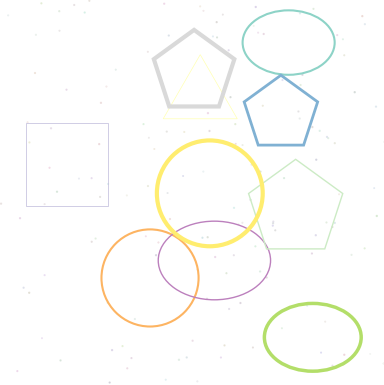[{"shape": "oval", "thickness": 1.5, "radius": 0.6, "center": [0.75, 0.889]}, {"shape": "triangle", "thickness": 0.5, "radius": 0.56, "center": [0.52, 0.747]}, {"shape": "square", "thickness": 0.5, "radius": 0.54, "center": [0.174, 0.573]}, {"shape": "pentagon", "thickness": 2, "radius": 0.5, "center": [0.73, 0.704]}, {"shape": "circle", "thickness": 1.5, "radius": 0.63, "center": [0.39, 0.278]}, {"shape": "oval", "thickness": 2.5, "radius": 0.63, "center": [0.812, 0.124]}, {"shape": "pentagon", "thickness": 3, "radius": 0.55, "center": [0.504, 0.812]}, {"shape": "oval", "thickness": 1, "radius": 0.73, "center": [0.557, 0.323]}, {"shape": "pentagon", "thickness": 1, "radius": 0.64, "center": [0.768, 0.458]}, {"shape": "circle", "thickness": 3, "radius": 0.69, "center": [0.545, 0.498]}]